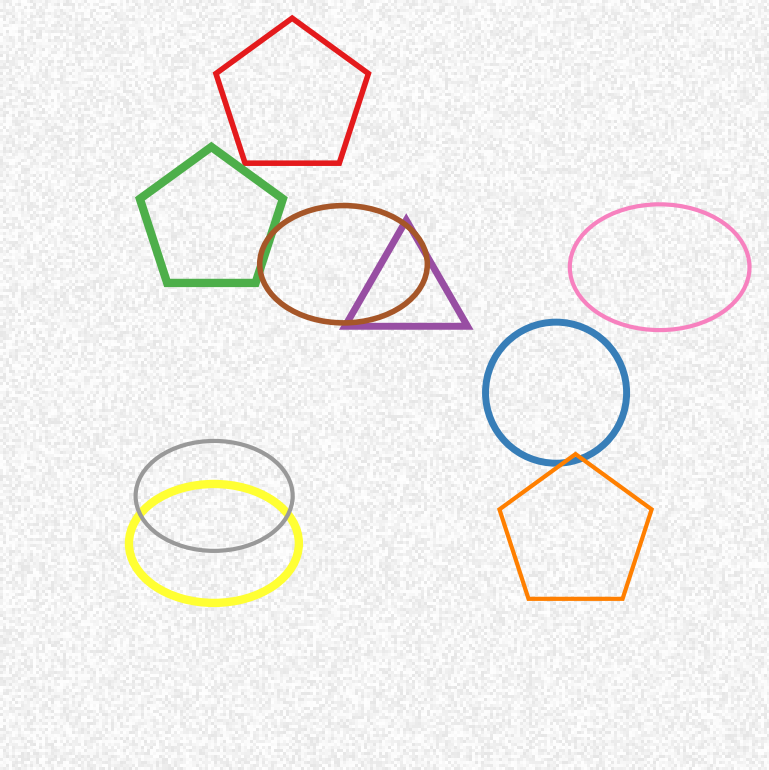[{"shape": "pentagon", "thickness": 2, "radius": 0.52, "center": [0.379, 0.872]}, {"shape": "circle", "thickness": 2.5, "radius": 0.46, "center": [0.722, 0.49]}, {"shape": "pentagon", "thickness": 3, "radius": 0.49, "center": [0.275, 0.712]}, {"shape": "triangle", "thickness": 2.5, "radius": 0.46, "center": [0.528, 0.622]}, {"shape": "pentagon", "thickness": 1.5, "radius": 0.52, "center": [0.747, 0.306]}, {"shape": "oval", "thickness": 3, "radius": 0.55, "center": [0.278, 0.294]}, {"shape": "oval", "thickness": 2, "radius": 0.54, "center": [0.446, 0.657]}, {"shape": "oval", "thickness": 1.5, "radius": 0.58, "center": [0.857, 0.653]}, {"shape": "oval", "thickness": 1.5, "radius": 0.51, "center": [0.278, 0.356]}]